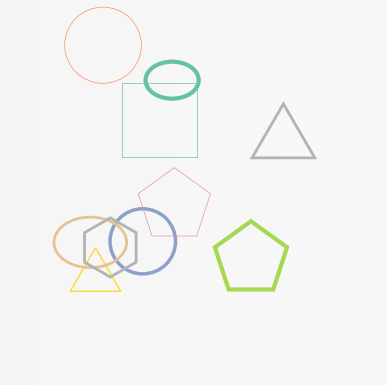[{"shape": "oval", "thickness": 3, "radius": 0.34, "center": [0.444, 0.792]}, {"shape": "square", "thickness": 0.5, "radius": 0.48, "center": [0.411, 0.688]}, {"shape": "circle", "thickness": 0.5, "radius": 0.49, "center": [0.266, 0.883]}, {"shape": "circle", "thickness": 2.5, "radius": 0.42, "center": [0.368, 0.373]}, {"shape": "pentagon", "thickness": 0.5, "radius": 0.49, "center": [0.45, 0.466]}, {"shape": "pentagon", "thickness": 3, "radius": 0.49, "center": [0.648, 0.327]}, {"shape": "triangle", "thickness": 1, "radius": 0.38, "center": [0.246, 0.281]}, {"shape": "oval", "thickness": 2, "radius": 0.47, "center": [0.233, 0.37]}, {"shape": "triangle", "thickness": 2, "radius": 0.47, "center": [0.731, 0.637]}, {"shape": "hexagon", "thickness": 2, "radius": 0.38, "center": [0.285, 0.357]}]